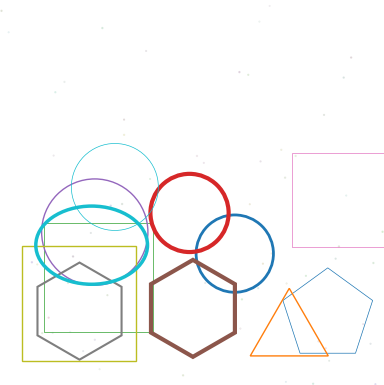[{"shape": "pentagon", "thickness": 0.5, "radius": 0.61, "center": [0.851, 0.182]}, {"shape": "circle", "thickness": 2, "radius": 0.5, "center": [0.61, 0.341]}, {"shape": "triangle", "thickness": 1, "radius": 0.59, "center": [0.751, 0.134]}, {"shape": "square", "thickness": 0.5, "radius": 0.71, "center": [0.255, 0.28]}, {"shape": "circle", "thickness": 3, "radius": 0.51, "center": [0.492, 0.447]}, {"shape": "circle", "thickness": 1, "radius": 0.69, "center": [0.246, 0.397]}, {"shape": "hexagon", "thickness": 3, "radius": 0.63, "center": [0.501, 0.199]}, {"shape": "square", "thickness": 0.5, "radius": 0.61, "center": [0.88, 0.481]}, {"shape": "hexagon", "thickness": 1.5, "radius": 0.63, "center": [0.207, 0.192]}, {"shape": "square", "thickness": 1, "radius": 0.74, "center": [0.205, 0.212]}, {"shape": "oval", "thickness": 2.5, "radius": 0.73, "center": [0.238, 0.363]}, {"shape": "circle", "thickness": 0.5, "radius": 0.56, "center": [0.298, 0.514]}]